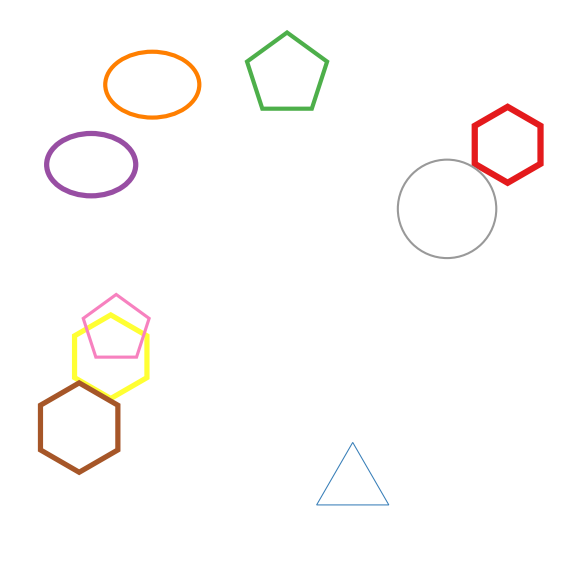[{"shape": "hexagon", "thickness": 3, "radius": 0.33, "center": [0.879, 0.748]}, {"shape": "triangle", "thickness": 0.5, "radius": 0.36, "center": [0.611, 0.161]}, {"shape": "pentagon", "thickness": 2, "radius": 0.36, "center": [0.497, 0.87]}, {"shape": "oval", "thickness": 2.5, "radius": 0.39, "center": [0.158, 0.714]}, {"shape": "oval", "thickness": 2, "radius": 0.41, "center": [0.264, 0.853]}, {"shape": "hexagon", "thickness": 2.5, "radius": 0.36, "center": [0.192, 0.381]}, {"shape": "hexagon", "thickness": 2.5, "radius": 0.39, "center": [0.137, 0.259]}, {"shape": "pentagon", "thickness": 1.5, "radius": 0.3, "center": [0.201, 0.429]}, {"shape": "circle", "thickness": 1, "radius": 0.43, "center": [0.774, 0.637]}]